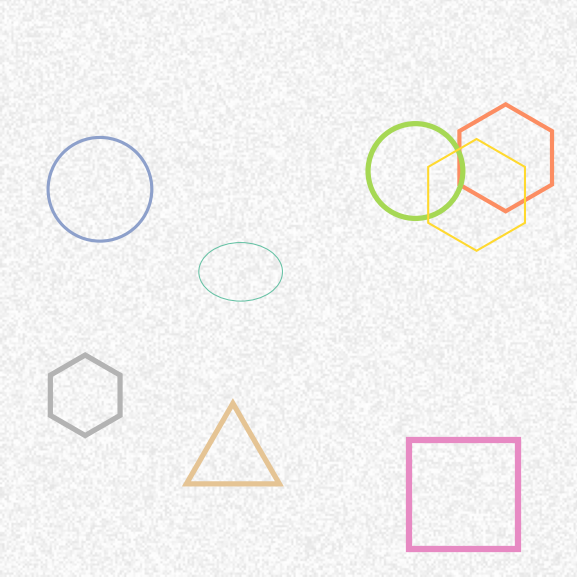[{"shape": "oval", "thickness": 0.5, "radius": 0.36, "center": [0.417, 0.528]}, {"shape": "hexagon", "thickness": 2, "radius": 0.46, "center": [0.876, 0.726]}, {"shape": "circle", "thickness": 1.5, "radius": 0.45, "center": [0.173, 0.671]}, {"shape": "square", "thickness": 3, "radius": 0.47, "center": [0.802, 0.143]}, {"shape": "circle", "thickness": 2.5, "radius": 0.41, "center": [0.719, 0.703]}, {"shape": "hexagon", "thickness": 1, "radius": 0.48, "center": [0.825, 0.662]}, {"shape": "triangle", "thickness": 2.5, "radius": 0.46, "center": [0.403, 0.208]}, {"shape": "hexagon", "thickness": 2.5, "radius": 0.35, "center": [0.148, 0.315]}]